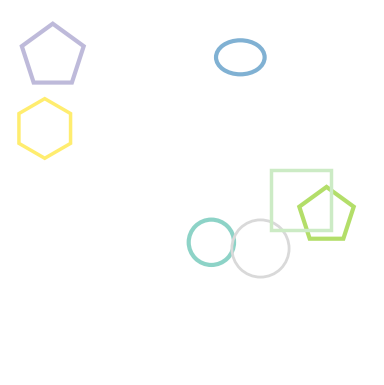[{"shape": "circle", "thickness": 3, "radius": 0.29, "center": [0.549, 0.371]}, {"shape": "pentagon", "thickness": 3, "radius": 0.42, "center": [0.137, 0.854]}, {"shape": "oval", "thickness": 3, "radius": 0.32, "center": [0.624, 0.851]}, {"shape": "pentagon", "thickness": 3, "radius": 0.37, "center": [0.848, 0.44]}, {"shape": "circle", "thickness": 2, "radius": 0.37, "center": [0.677, 0.355]}, {"shape": "square", "thickness": 2.5, "radius": 0.39, "center": [0.782, 0.481]}, {"shape": "hexagon", "thickness": 2.5, "radius": 0.39, "center": [0.116, 0.666]}]